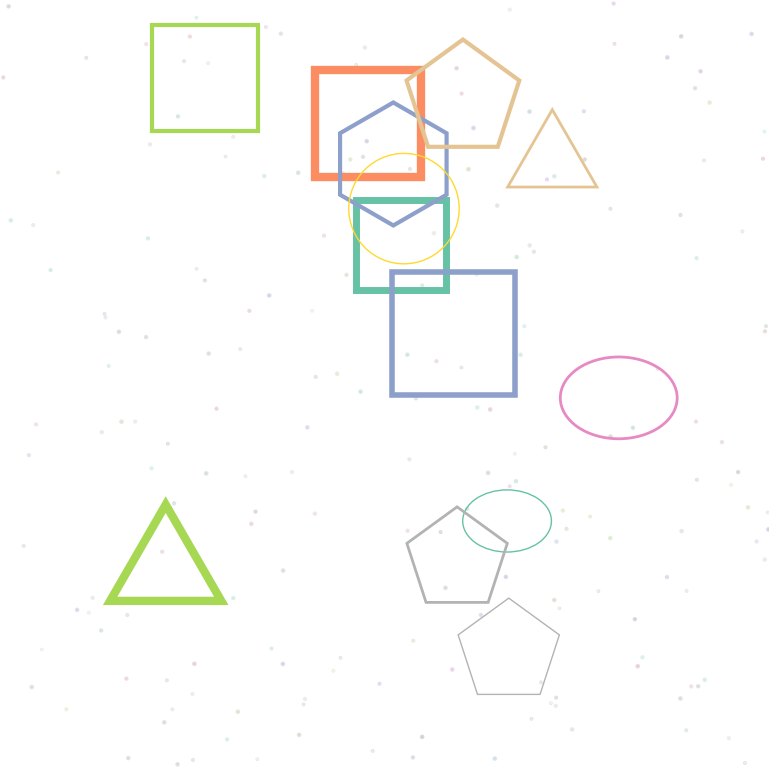[{"shape": "square", "thickness": 2.5, "radius": 0.29, "center": [0.521, 0.682]}, {"shape": "oval", "thickness": 0.5, "radius": 0.29, "center": [0.659, 0.323]}, {"shape": "square", "thickness": 3, "radius": 0.35, "center": [0.478, 0.84]}, {"shape": "hexagon", "thickness": 1.5, "radius": 0.4, "center": [0.511, 0.787]}, {"shape": "square", "thickness": 2, "radius": 0.4, "center": [0.589, 0.566]}, {"shape": "oval", "thickness": 1, "radius": 0.38, "center": [0.804, 0.483]}, {"shape": "triangle", "thickness": 3, "radius": 0.42, "center": [0.215, 0.261]}, {"shape": "square", "thickness": 1.5, "radius": 0.34, "center": [0.266, 0.898]}, {"shape": "circle", "thickness": 0.5, "radius": 0.36, "center": [0.525, 0.729]}, {"shape": "triangle", "thickness": 1, "radius": 0.33, "center": [0.717, 0.791]}, {"shape": "pentagon", "thickness": 1.5, "radius": 0.39, "center": [0.601, 0.872]}, {"shape": "pentagon", "thickness": 1, "radius": 0.34, "center": [0.594, 0.273]}, {"shape": "pentagon", "thickness": 0.5, "radius": 0.35, "center": [0.661, 0.154]}]